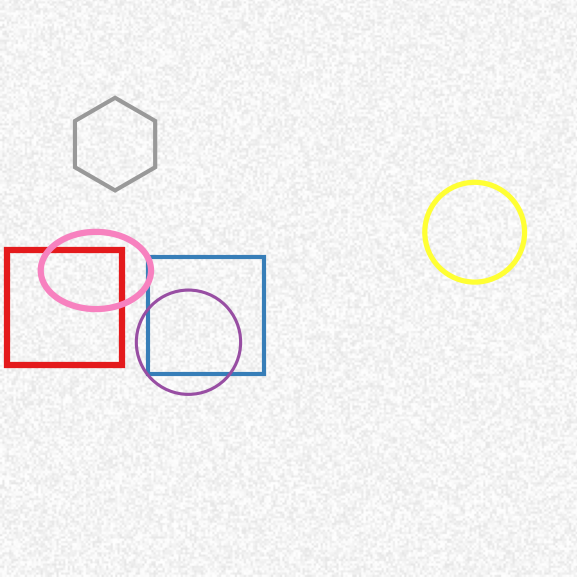[{"shape": "square", "thickness": 3, "radius": 0.5, "center": [0.112, 0.466]}, {"shape": "square", "thickness": 2, "radius": 0.5, "center": [0.357, 0.453]}, {"shape": "circle", "thickness": 1.5, "radius": 0.45, "center": [0.326, 0.407]}, {"shape": "circle", "thickness": 2.5, "radius": 0.43, "center": [0.822, 0.597]}, {"shape": "oval", "thickness": 3, "radius": 0.48, "center": [0.166, 0.531]}, {"shape": "hexagon", "thickness": 2, "radius": 0.4, "center": [0.199, 0.75]}]